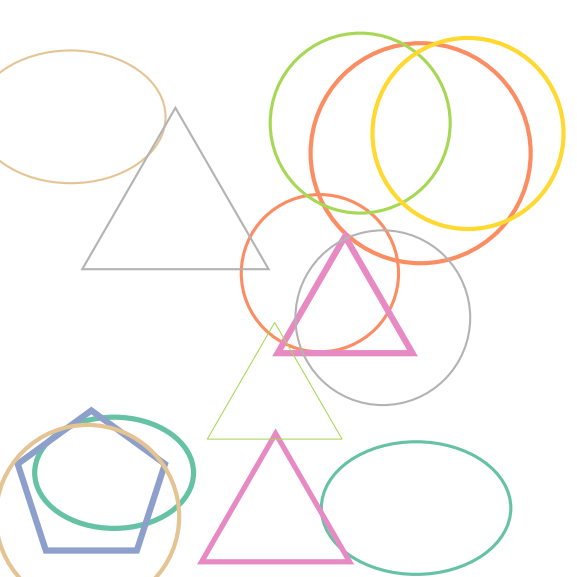[{"shape": "oval", "thickness": 1.5, "radius": 0.82, "center": [0.72, 0.119]}, {"shape": "oval", "thickness": 2.5, "radius": 0.69, "center": [0.198, 0.18]}, {"shape": "circle", "thickness": 2, "radius": 0.95, "center": [0.728, 0.734]}, {"shape": "circle", "thickness": 1.5, "radius": 0.68, "center": [0.554, 0.526]}, {"shape": "pentagon", "thickness": 3, "radius": 0.67, "center": [0.158, 0.154]}, {"shape": "triangle", "thickness": 2.5, "radius": 0.74, "center": [0.477, 0.1]}, {"shape": "triangle", "thickness": 3, "radius": 0.67, "center": [0.597, 0.455]}, {"shape": "circle", "thickness": 1.5, "radius": 0.78, "center": [0.624, 0.786]}, {"shape": "triangle", "thickness": 0.5, "radius": 0.67, "center": [0.476, 0.306]}, {"shape": "circle", "thickness": 2, "radius": 0.83, "center": [0.81, 0.768]}, {"shape": "circle", "thickness": 2, "radius": 0.79, "center": [0.152, 0.105]}, {"shape": "oval", "thickness": 1, "radius": 0.82, "center": [0.122, 0.797]}, {"shape": "triangle", "thickness": 1, "radius": 0.93, "center": [0.304, 0.626]}, {"shape": "circle", "thickness": 1, "radius": 0.76, "center": [0.663, 0.449]}]